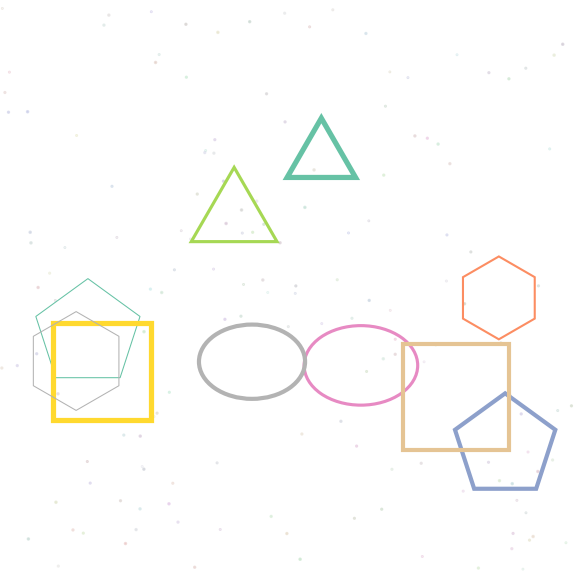[{"shape": "triangle", "thickness": 2.5, "radius": 0.34, "center": [0.556, 0.726]}, {"shape": "pentagon", "thickness": 0.5, "radius": 0.47, "center": [0.152, 0.422]}, {"shape": "hexagon", "thickness": 1, "radius": 0.36, "center": [0.864, 0.483]}, {"shape": "pentagon", "thickness": 2, "radius": 0.46, "center": [0.875, 0.227]}, {"shape": "oval", "thickness": 1.5, "radius": 0.49, "center": [0.625, 0.366]}, {"shape": "triangle", "thickness": 1.5, "radius": 0.43, "center": [0.405, 0.624]}, {"shape": "square", "thickness": 2.5, "radius": 0.42, "center": [0.177, 0.356]}, {"shape": "square", "thickness": 2, "radius": 0.46, "center": [0.789, 0.312]}, {"shape": "hexagon", "thickness": 0.5, "radius": 0.43, "center": [0.132, 0.374]}, {"shape": "oval", "thickness": 2, "radius": 0.46, "center": [0.436, 0.373]}]